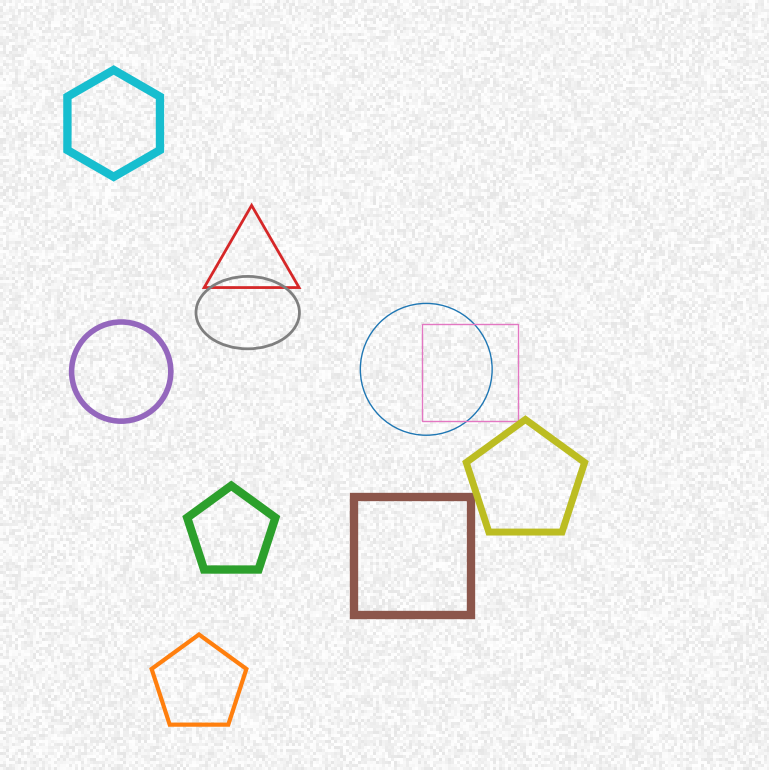[{"shape": "circle", "thickness": 0.5, "radius": 0.43, "center": [0.554, 0.52]}, {"shape": "pentagon", "thickness": 1.5, "radius": 0.32, "center": [0.258, 0.111]}, {"shape": "pentagon", "thickness": 3, "radius": 0.3, "center": [0.3, 0.309]}, {"shape": "triangle", "thickness": 1, "radius": 0.36, "center": [0.327, 0.662]}, {"shape": "circle", "thickness": 2, "radius": 0.32, "center": [0.157, 0.517]}, {"shape": "square", "thickness": 3, "radius": 0.38, "center": [0.536, 0.278]}, {"shape": "square", "thickness": 0.5, "radius": 0.31, "center": [0.61, 0.516]}, {"shape": "oval", "thickness": 1, "radius": 0.34, "center": [0.322, 0.594]}, {"shape": "pentagon", "thickness": 2.5, "radius": 0.4, "center": [0.682, 0.374]}, {"shape": "hexagon", "thickness": 3, "radius": 0.35, "center": [0.148, 0.84]}]